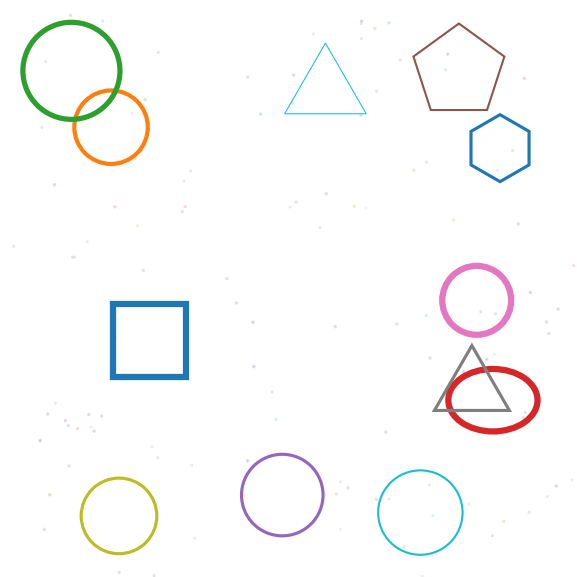[{"shape": "square", "thickness": 3, "radius": 0.32, "center": [0.259, 0.41]}, {"shape": "hexagon", "thickness": 1.5, "radius": 0.29, "center": [0.866, 0.743]}, {"shape": "circle", "thickness": 2, "radius": 0.32, "center": [0.192, 0.779]}, {"shape": "circle", "thickness": 2.5, "radius": 0.42, "center": [0.124, 0.876]}, {"shape": "oval", "thickness": 3, "radius": 0.39, "center": [0.854, 0.306]}, {"shape": "circle", "thickness": 1.5, "radius": 0.35, "center": [0.489, 0.142]}, {"shape": "pentagon", "thickness": 1, "radius": 0.41, "center": [0.795, 0.876]}, {"shape": "circle", "thickness": 3, "radius": 0.3, "center": [0.825, 0.479]}, {"shape": "triangle", "thickness": 1.5, "radius": 0.37, "center": [0.817, 0.326]}, {"shape": "circle", "thickness": 1.5, "radius": 0.33, "center": [0.206, 0.106]}, {"shape": "circle", "thickness": 1, "radius": 0.37, "center": [0.728, 0.112]}, {"shape": "triangle", "thickness": 0.5, "radius": 0.41, "center": [0.563, 0.843]}]